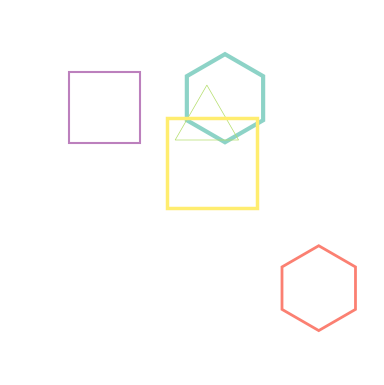[{"shape": "hexagon", "thickness": 3, "radius": 0.57, "center": [0.584, 0.745]}, {"shape": "hexagon", "thickness": 2, "radius": 0.55, "center": [0.828, 0.252]}, {"shape": "triangle", "thickness": 0.5, "radius": 0.48, "center": [0.537, 0.684]}, {"shape": "square", "thickness": 1.5, "radius": 0.46, "center": [0.271, 0.722]}, {"shape": "square", "thickness": 2.5, "radius": 0.58, "center": [0.55, 0.577]}]